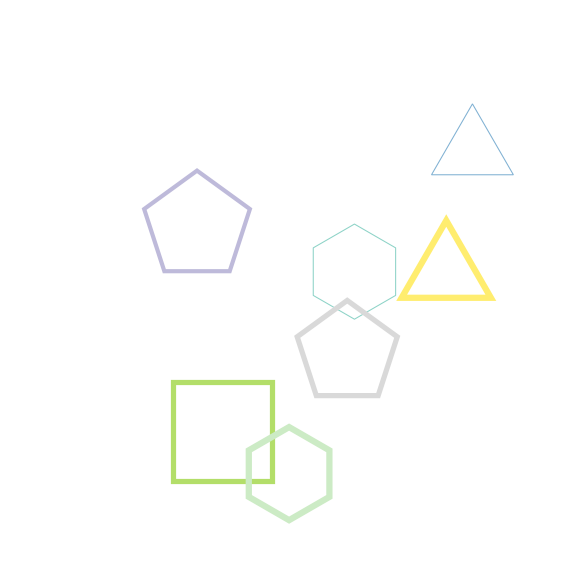[{"shape": "hexagon", "thickness": 0.5, "radius": 0.41, "center": [0.614, 0.529]}, {"shape": "pentagon", "thickness": 2, "radius": 0.48, "center": [0.341, 0.607]}, {"shape": "triangle", "thickness": 0.5, "radius": 0.41, "center": [0.818, 0.737]}, {"shape": "square", "thickness": 2.5, "radius": 0.43, "center": [0.386, 0.252]}, {"shape": "pentagon", "thickness": 2.5, "radius": 0.46, "center": [0.601, 0.388]}, {"shape": "hexagon", "thickness": 3, "radius": 0.4, "center": [0.501, 0.179]}, {"shape": "triangle", "thickness": 3, "radius": 0.45, "center": [0.773, 0.528]}]